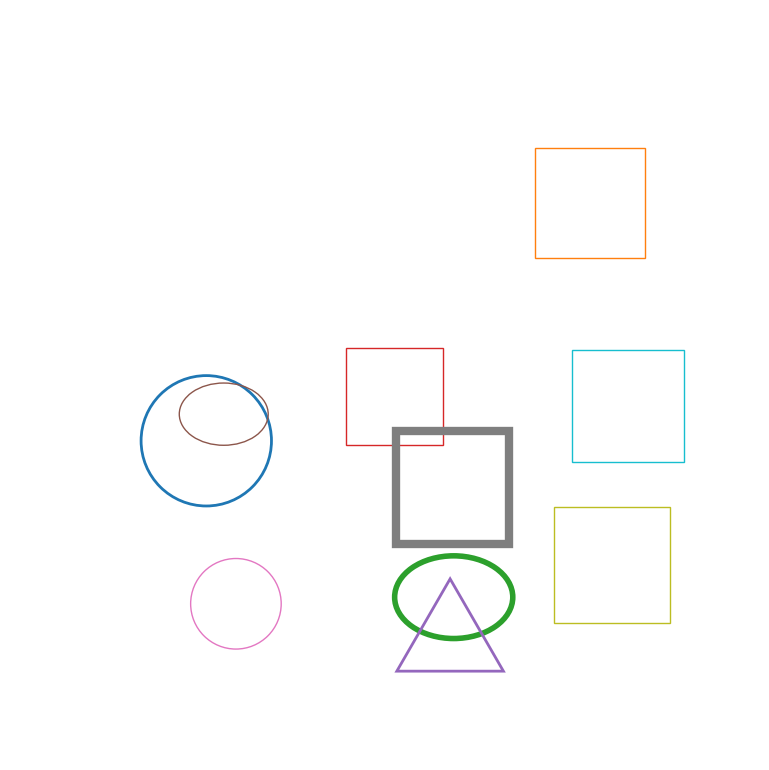[{"shape": "circle", "thickness": 1, "radius": 0.42, "center": [0.268, 0.428]}, {"shape": "square", "thickness": 0.5, "radius": 0.36, "center": [0.766, 0.736]}, {"shape": "oval", "thickness": 2, "radius": 0.38, "center": [0.589, 0.224]}, {"shape": "square", "thickness": 0.5, "radius": 0.31, "center": [0.512, 0.485]}, {"shape": "triangle", "thickness": 1, "radius": 0.4, "center": [0.585, 0.168]}, {"shape": "oval", "thickness": 0.5, "radius": 0.29, "center": [0.291, 0.462]}, {"shape": "circle", "thickness": 0.5, "radius": 0.29, "center": [0.306, 0.216]}, {"shape": "square", "thickness": 3, "radius": 0.37, "center": [0.588, 0.367]}, {"shape": "square", "thickness": 0.5, "radius": 0.38, "center": [0.795, 0.267]}, {"shape": "square", "thickness": 0.5, "radius": 0.36, "center": [0.816, 0.473]}]